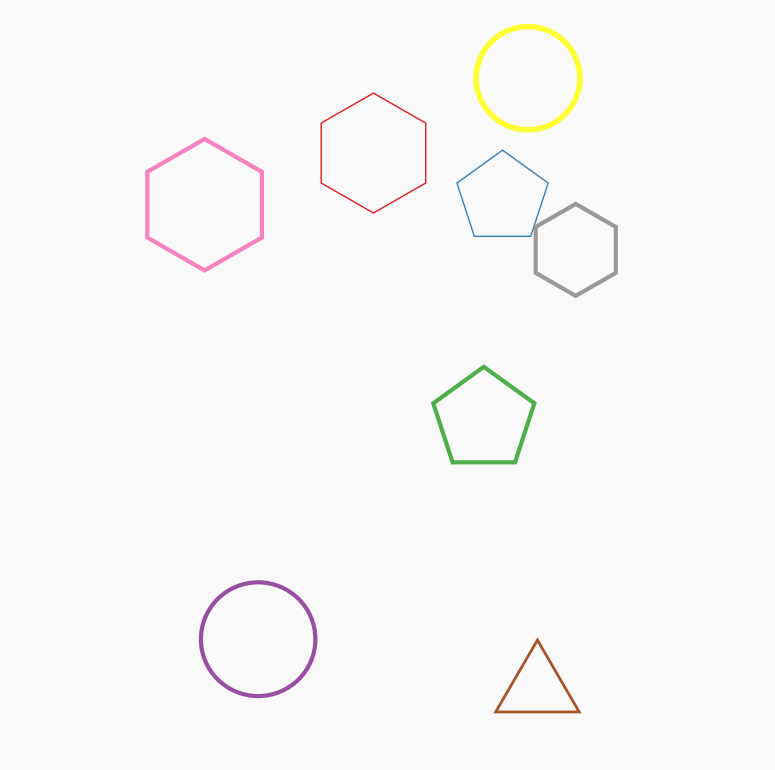[{"shape": "hexagon", "thickness": 0.5, "radius": 0.39, "center": [0.482, 0.801]}, {"shape": "pentagon", "thickness": 0.5, "radius": 0.31, "center": [0.648, 0.743]}, {"shape": "pentagon", "thickness": 1.5, "radius": 0.34, "center": [0.624, 0.455]}, {"shape": "circle", "thickness": 1.5, "radius": 0.37, "center": [0.333, 0.17]}, {"shape": "circle", "thickness": 2, "radius": 0.33, "center": [0.681, 0.898]}, {"shape": "triangle", "thickness": 1, "radius": 0.31, "center": [0.693, 0.107]}, {"shape": "hexagon", "thickness": 1.5, "radius": 0.43, "center": [0.264, 0.734]}, {"shape": "hexagon", "thickness": 1.5, "radius": 0.3, "center": [0.743, 0.675]}]